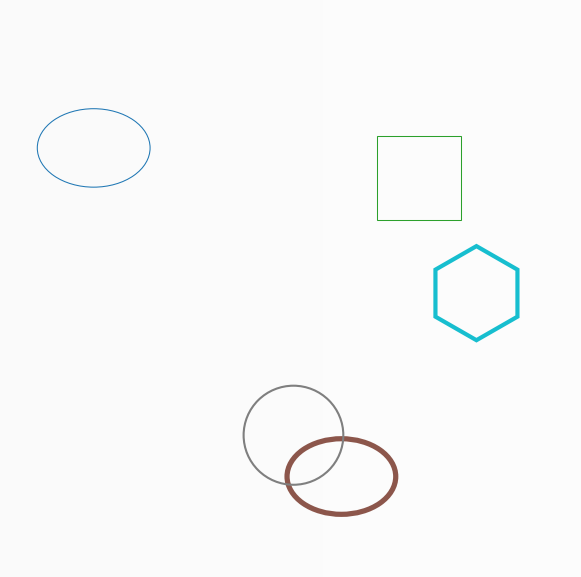[{"shape": "oval", "thickness": 0.5, "radius": 0.49, "center": [0.161, 0.743]}, {"shape": "square", "thickness": 0.5, "radius": 0.36, "center": [0.721, 0.692]}, {"shape": "oval", "thickness": 2.5, "radius": 0.47, "center": [0.587, 0.174]}, {"shape": "circle", "thickness": 1, "radius": 0.43, "center": [0.505, 0.245]}, {"shape": "hexagon", "thickness": 2, "radius": 0.41, "center": [0.82, 0.491]}]